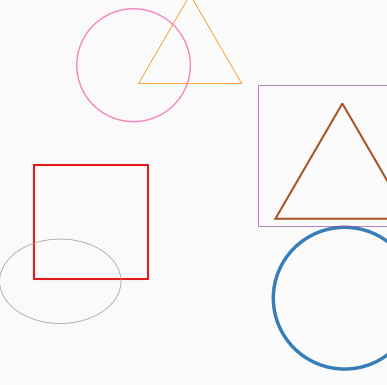[{"shape": "square", "thickness": 1.5, "radius": 0.74, "center": [0.235, 0.424]}, {"shape": "circle", "thickness": 2.5, "radius": 0.92, "center": [0.889, 0.225]}, {"shape": "square", "thickness": 0.5, "radius": 0.91, "center": [0.848, 0.596]}, {"shape": "triangle", "thickness": 0.5, "radius": 0.77, "center": [0.491, 0.86]}, {"shape": "triangle", "thickness": 1.5, "radius": 1.0, "center": [0.884, 0.532]}, {"shape": "circle", "thickness": 1, "radius": 0.73, "center": [0.345, 0.831]}, {"shape": "oval", "thickness": 0.5, "radius": 0.78, "center": [0.156, 0.269]}]